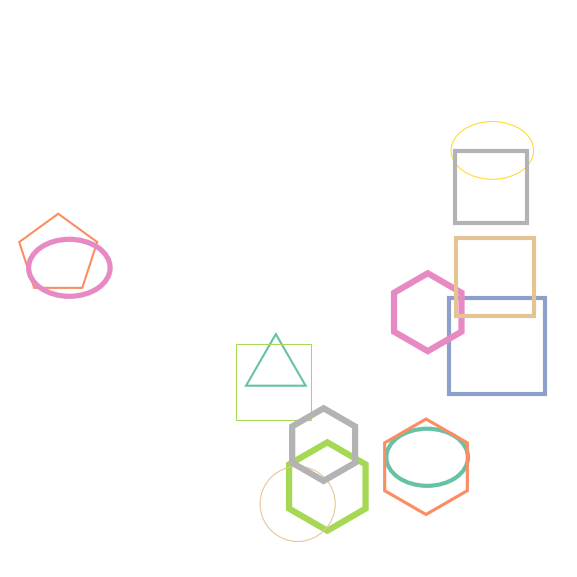[{"shape": "oval", "thickness": 2, "radius": 0.35, "center": [0.74, 0.207]}, {"shape": "triangle", "thickness": 1, "radius": 0.3, "center": [0.478, 0.361]}, {"shape": "hexagon", "thickness": 1.5, "radius": 0.41, "center": [0.738, 0.191]}, {"shape": "pentagon", "thickness": 1, "radius": 0.35, "center": [0.101, 0.558]}, {"shape": "square", "thickness": 2, "radius": 0.42, "center": [0.86, 0.4]}, {"shape": "hexagon", "thickness": 3, "radius": 0.34, "center": [0.741, 0.459]}, {"shape": "oval", "thickness": 2.5, "radius": 0.35, "center": [0.12, 0.535]}, {"shape": "hexagon", "thickness": 3, "radius": 0.38, "center": [0.567, 0.157]}, {"shape": "square", "thickness": 0.5, "radius": 0.33, "center": [0.473, 0.337]}, {"shape": "oval", "thickness": 0.5, "radius": 0.36, "center": [0.853, 0.739]}, {"shape": "circle", "thickness": 0.5, "radius": 0.33, "center": [0.515, 0.127]}, {"shape": "square", "thickness": 2, "radius": 0.34, "center": [0.856, 0.52]}, {"shape": "square", "thickness": 2, "radius": 0.31, "center": [0.851, 0.676]}, {"shape": "hexagon", "thickness": 3, "radius": 0.31, "center": [0.56, 0.229]}]